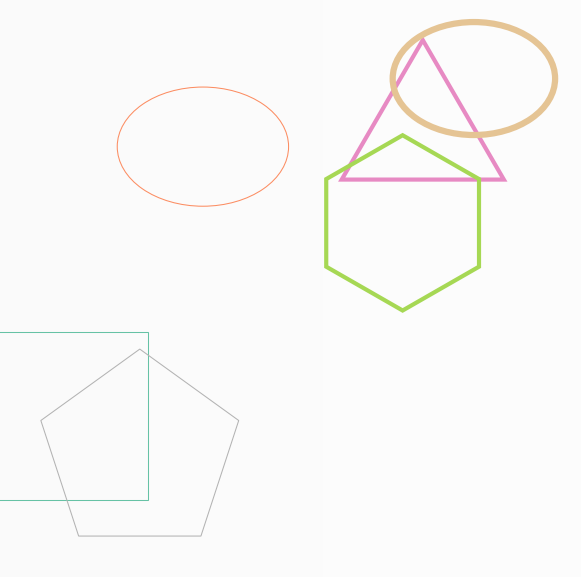[{"shape": "square", "thickness": 0.5, "radius": 0.73, "center": [0.109, 0.279]}, {"shape": "oval", "thickness": 0.5, "radius": 0.74, "center": [0.349, 0.745]}, {"shape": "triangle", "thickness": 2, "radius": 0.81, "center": [0.727, 0.769]}, {"shape": "hexagon", "thickness": 2, "radius": 0.76, "center": [0.693, 0.613]}, {"shape": "oval", "thickness": 3, "radius": 0.7, "center": [0.815, 0.863]}, {"shape": "pentagon", "thickness": 0.5, "radius": 0.89, "center": [0.24, 0.216]}]